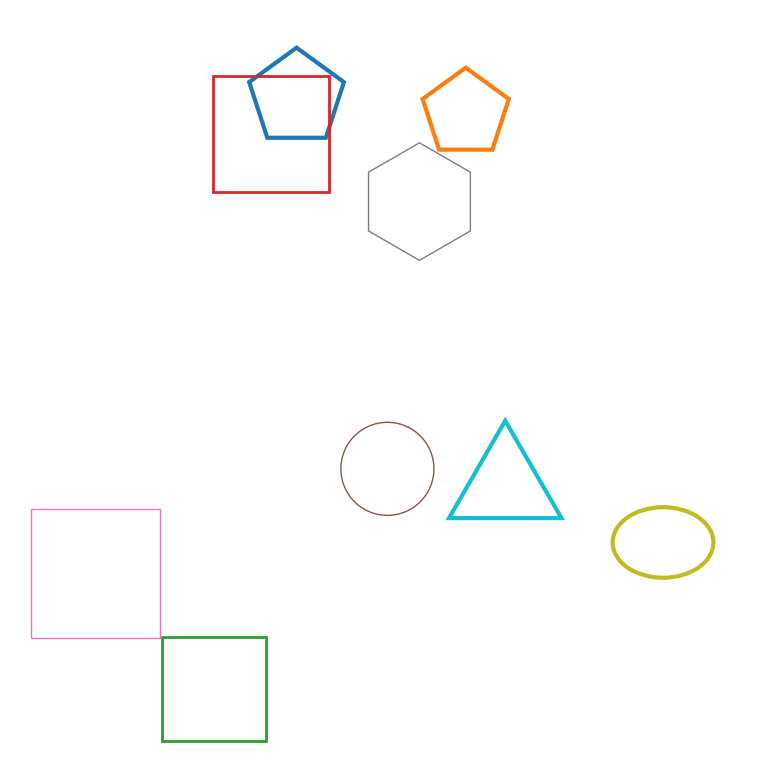[{"shape": "pentagon", "thickness": 1.5, "radius": 0.32, "center": [0.385, 0.873]}, {"shape": "pentagon", "thickness": 1.5, "radius": 0.29, "center": [0.605, 0.853]}, {"shape": "square", "thickness": 1, "radius": 0.34, "center": [0.278, 0.106]}, {"shape": "square", "thickness": 1, "radius": 0.38, "center": [0.352, 0.826]}, {"shape": "circle", "thickness": 0.5, "radius": 0.3, "center": [0.503, 0.391]}, {"shape": "square", "thickness": 0.5, "radius": 0.42, "center": [0.124, 0.255]}, {"shape": "hexagon", "thickness": 0.5, "radius": 0.38, "center": [0.545, 0.738]}, {"shape": "oval", "thickness": 1.5, "radius": 0.33, "center": [0.861, 0.295]}, {"shape": "triangle", "thickness": 1.5, "radius": 0.42, "center": [0.656, 0.369]}]